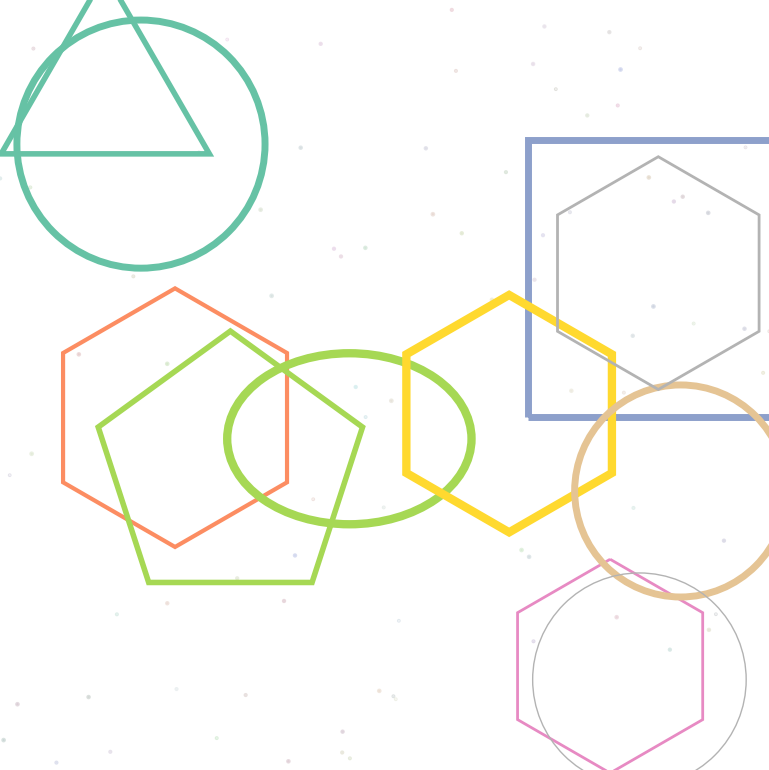[{"shape": "triangle", "thickness": 2, "radius": 0.78, "center": [0.137, 0.878]}, {"shape": "circle", "thickness": 2.5, "radius": 0.81, "center": [0.183, 0.813]}, {"shape": "hexagon", "thickness": 1.5, "radius": 0.84, "center": [0.227, 0.458]}, {"shape": "square", "thickness": 2.5, "radius": 0.9, "center": [0.866, 0.639]}, {"shape": "hexagon", "thickness": 1, "radius": 0.69, "center": [0.792, 0.135]}, {"shape": "oval", "thickness": 3, "radius": 0.79, "center": [0.454, 0.43]}, {"shape": "pentagon", "thickness": 2, "radius": 0.9, "center": [0.299, 0.39]}, {"shape": "hexagon", "thickness": 3, "radius": 0.77, "center": [0.661, 0.463]}, {"shape": "circle", "thickness": 2.5, "radius": 0.69, "center": [0.884, 0.362]}, {"shape": "hexagon", "thickness": 1, "radius": 0.76, "center": [0.855, 0.645]}, {"shape": "circle", "thickness": 0.5, "radius": 0.69, "center": [0.83, 0.117]}]